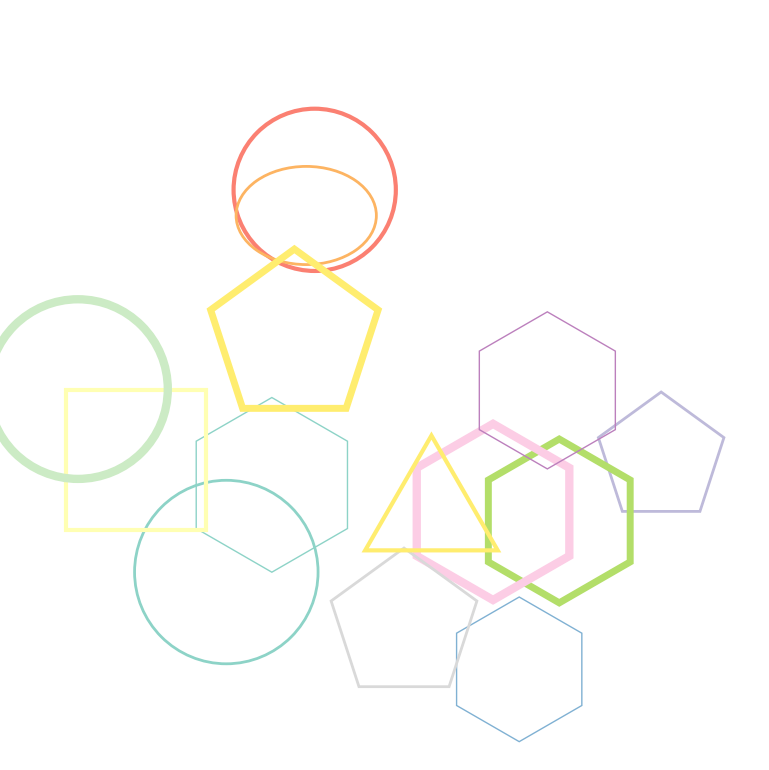[{"shape": "hexagon", "thickness": 0.5, "radius": 0.57, "center": [0.353, 0.37]}, {"shape": "circle", "thickness": 1, "radius": 0.6, "center": [0.294, 0.257]}, {"shape": "square", "thickness": 1.5, "radius": 0.46, "center": [0.177, 0.403]}, {"shape": "pentagon", "thickness": 1, "radius": 0.43, "center": [0.859, 0.405]}, {"shape": "circle", "thickness": 1.5, "radius": 0.53, "center": [0.409, 0.753]}, {"shape": "hexagon", "thickness": 0.5, "radius": 0.47, "center": [0.674, 0.131]}, {"shape": "oval", "thickness": 1, "radius": 0.46, "center": [0.398, 0.72]}, {"shape": "hexagon", "thickness": 2.5, "radius": 0.53, "center": [0.726, 0.323]}, {"shape": "hexagon", "thickness": 3, "radius": 0.57, "center": [0.64, 0.335]}, {"shape": "pentagon", "thickness": 1, "radius": 0.5, "center": [0.525, 0.189]}, {"shape": "hexagon", "thickness": 0.5, "radius": 0.51, "center": [0.711, 0.493]}, {"shape": "circle", "thickness": 3, "radius": 0.58, "center": [0.101, 0.495]}, {"shape": "pentagon", "thickness": 2.5, "radius": 0.57, "center": [0.382, 0.562]}, {"shape": "triangle", "thickness": 1.5, "radius": 0.5, "center": [0.56, 0.335]}]